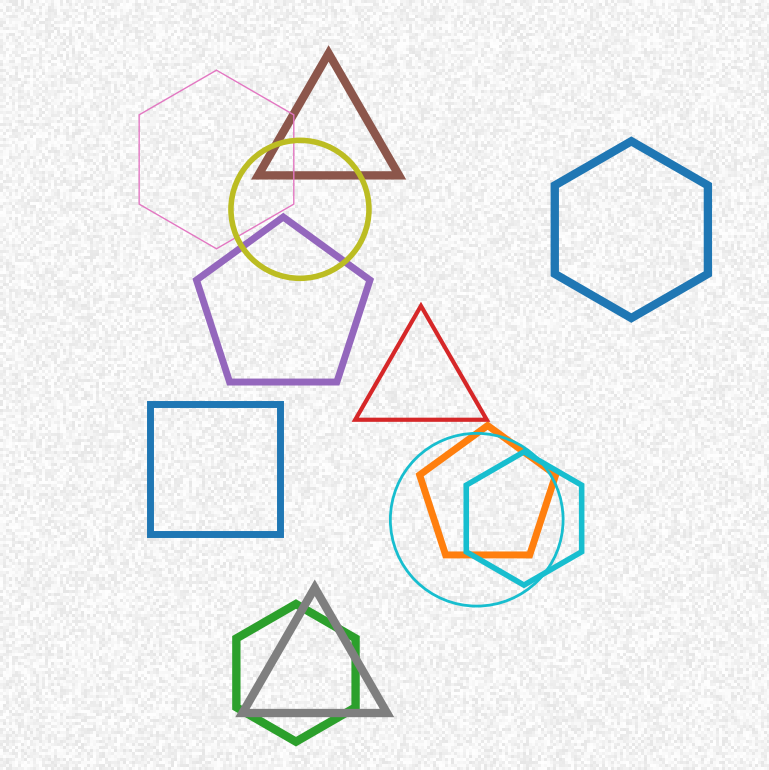[{"shape": "square", "thickness": 2.5, "radius": 0.42, "center": [0.28, 0.391]}, {"shape": "hexagon", "thickness": 3, "radius": 0.57, "center": [0.82, 0.702]}, {"shape": "pentagon", "thickness": 2.5, "radius": 0.46, "center": [0.633, 0.354]}, {"shape": "hexagon", "thickness": 3, "radius": 0.45, "center": [0.384, 0.126]}, {"shape": "triangle", "thickness": 1.5, "radius": 0.49, "center": [0.547, 0.504]}, {"shape": "pentagon", "thickness": 2.5, "radius": 0.59, "center": [0.368, 0.6]}, {"shape": "triangle", "thickness": 3, "radius": 0.53, "center": [0.427, 0.825]}, {"shape": "hexagon", "thickness": 0.5, "radius": 0.58, "center": [0.281, 0.793]}, {"shape": "triangle", "thickness": 3, "radius": 0.54, "center": [0.409, 0.128]}, {"shape": "circle", "thickness": 2, "radius": 0.45, "center": [0.39, 0.728]}, {"shape": "circle", "thickness": 1, "radius": 0.56, "center": [0.619, 0.325]}, {"shape": "hexagon", "thickness": 2, "radius": 0.43, "center": [0.68, 0.327]}]